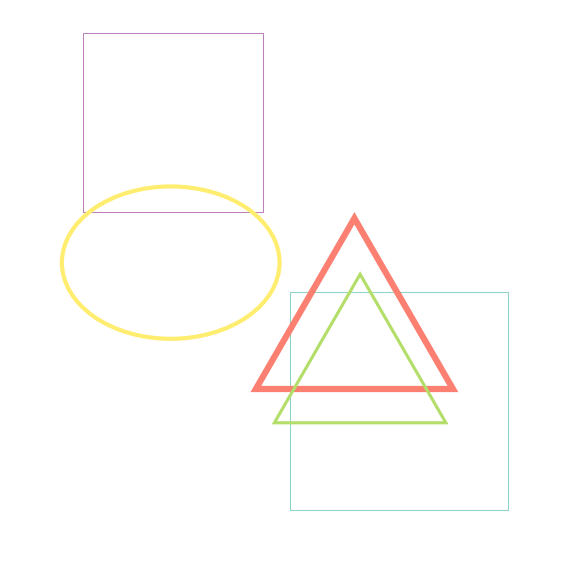[{"shape": "square", "thickness": 0.5, "radius": 0.94, "center": [0.691, 0.305]}, {"shape": "triangle", "thickness": 3, "radius": 0.99, "center": [0.614, 0.424]}, {"shape": "triangle", "thickness": 1.5, "radius": 0.86, "center": [0.624, 0.353]}, {"shape": "square", "thickness": 0.5, "radius": 0.78, "center": [0.299, 0.787]}, {"shape": "oval", "thickness": 2, "radius": 0.94, "center": [0.296, 0.544]}]